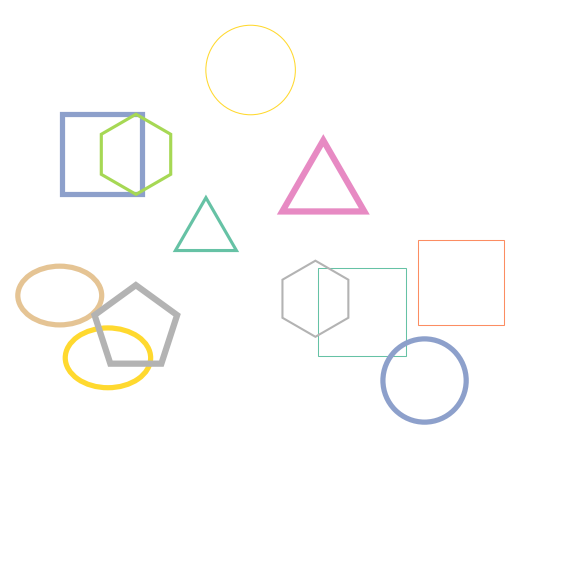[{"shape": "triangle", "thickness": 1.5, "radius": 0.3, "center": [0.357, 0.596]}, {"shape": "square", "thickness": 0.5, "radius": 0.38, "center": [0.627, 0.459]}, {"shape": "square", "thickness": 0.5, "radius": 0.37, "center": [0.798, 0.51]}, {"shape": "square", "thickness": 2.5, "radius": 0.35, "center": [0.176, 0.733]}, {"shape": "circle", "thickness": 2.5, "radius": 0.36, "center": [0.735, 0.34]}, {"shape": "triangle", "thickness": 3, "radius": 0.41, "center": [0.56, 0.674]}, {"shape": "hexagon", "thickness": 1.5, "radius": 0.35, "center": [0.236, 0.732]}, {"shape": "oval", "thickness": 2.5, "radius": 0.37, "center": [0.187, 0.38]}, {"shape": "circle", "thickness": 0.5, "radius": 0.39, "center": [0.434, 0.878]}, {"shape": "oval", "thickness": 2.5, "radius": 0.36, "center": [0.103, 0.487]}, {"shape": "hexagon", "thickness": 1, "radius": 0.33, "center": [0.546, 0.482]}, {"shape": "pentagon", "thickness": 3, "radius": 0.38, "center": [0.235, 0.43]}]